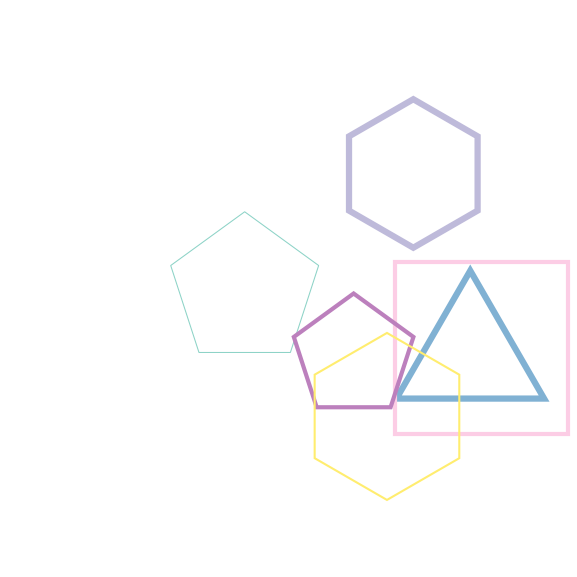[{"shape": "pentagon", "thickness": 0.5, "radius": 0.67, "center": [0.424, 0.498]}, {"shape": "hexagon", "thickness": 3, "radius": 0.64, "center": [0.716, 0.699]}, {"shape": "triangle", "thickness": 3, "radius": 0.74, "center": [0.814, 0.383]}, {"shape": "square", "thickness": 2, "radius": 0.75, "center": [0.834, 0.397]}, {"shape": "pentagon", "thickness": 2, "radius": 0.54, "center": [0.612, 0.382]}, {"shape": "hexagon", "thickness": 1, "radius": 0.72, "center": [0.67, 0.278]}]